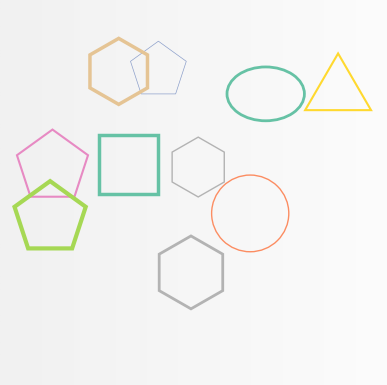[{"shape": "square", "thickness": 2.5, "radius": 0.38, "center": [0.332, 0.572]}, {"shape": "oval", "thickness": 2, "radius": 0.5, "center": [0.686, 0.756]}, {"shape": "circle", "thickness": 1, "radius": 0.5, "center": [0.646, 0.446]}, {"shape": "pentagon", "thickness": 0.5, "radius": 0.38, "center": [0.409, 0.817]}, {"shape": "pentagon", "thickness": 1.5, "radius": 0.48, "center": [0.135, 0.567]}, {"shape": "pentagon", "thickness": 3, "radius": 0.48, "center": [0.129, 0.433]}, {"shape": "triangle", "thickness": 1.5, "radius": 0.49, "center": [0.872, 0.763]}, {"shape": "hexagon", "thickness": 2.5, "radius": 0.43, "center": [0.306, 0.815]}, {"shape": "hexagon", "thickness": 2, "radius": 0.47, "center": [0.493, 0.292]}, {"shape": "hexagon", "thickness": 1, "radius": 0.39, "center": [0.511, 0.566]}]